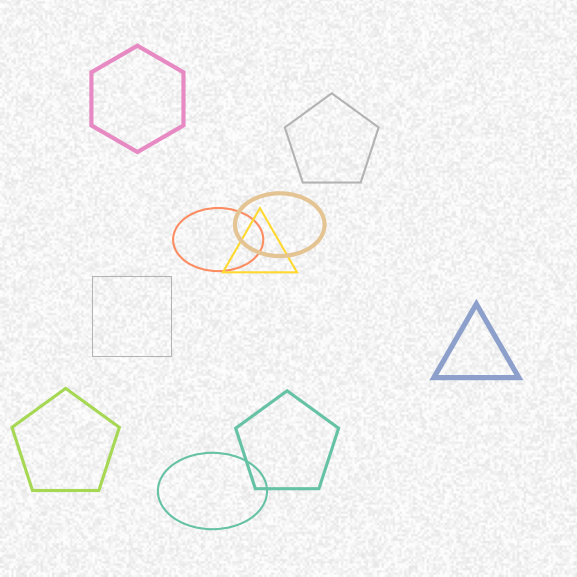[{"shape": "oval", "thickness": 1, "radius": 0.47, "center": [0.368, 0.149]}, {"shape": "pentagon", "thickness": 1.5, "radius": 0.47, "center": [0.497, 0.229]}, {"shape": "oval", "thickness": 1, "radius": 0.39, "center": [0.378, 0.584]}, {"shape": "triangle", "thickness": 2.5, "radius": 0.42, "center": [0.825, 0.388]}, {"shape": "hexagon", "thickness": 2, "radius": 0.46, "center": [0.238, 0.828]}, {"shape": "pentagon", "thickness": 1.5, "radius": 0.49, "center": [0.114, 0.229]}, {"shape": "triangle", "thickness": 1, "radius": 0.37, "center": [0.45, 0.565]}, {"shape": "oval", "thickness": 2, "radius": 0.39, "center": [0.484, 0.61]}, {"shape": "pentagon", "thickness": 1, "radius": 0.43, "center": [0.574, 0.752]}, {"shape": "square", "thickness": 0.5, "radius": 0.34, "center": [0.228, 0.452]}]